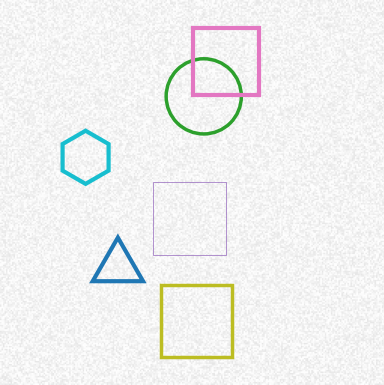[{"shape": "triangle", "thickness": 3, "radius": 0.38, "center": [0.306, 0.307]}, {"shape": "circle", "thickness": 2.5, "radius": 0.49, "center": [0.529, 0.75]}, {"shape": "square", "thickness": 0.5, "radius": 0.47, "center": [0.493, 0.432]}, {"shape": "square", "thickness": 3, "radius": 0.43, "center": [0.587, 0.841]}, {"shape": "square", "thickness": 2.5, "radius": 0.46, "center": [0.51, 0.166]}, {"shape": "hexagon", "thickness": 3, "radius": 0.35, "center": [0.222, 0.591]}]